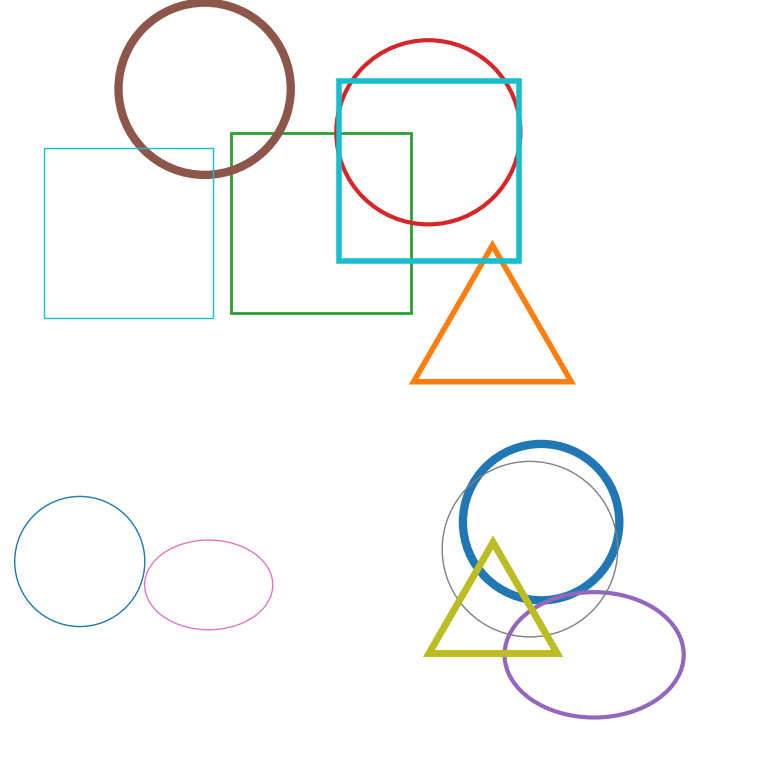[{"shape": "circle", "thickness": 3, "radius": 0.51, "center": [0.703, 0.322]}, {"shape": "circle", "thickness": 0.5, "radius": 0.42, "center": [0.104, 0.271]}, {"shape": "triangle", "thickness": 2, "radius": 0.59, "center": [0.64, 0.563]}, {"shape": "square", "thickness": 1, "radius": 0.59, "center": [0.417, 0.71]}, {"shape": "circle", "thickness": 1.5, "radius": 0.6, "center": [0.556, 0.828]}, {"shape": "oval", "thickness": 1.5, "radius": 0.58, "center": [0.772, 0.15]}, {"shape": "circle", "thickness": 3, "radius": 0.56, "center": [0.266, 0.885]}, {"shape": "oval", "thickness": 0.5, "radius": 0.42, "center": [0.271, 0.24]}, {"shape": "circle", "thickness": 0.5, "radius": 0.57, "center": [0.688, 0.287]}, {"shape": "triangle", "thickness": 2.5, "radius": 0.48, "center": [0.64, 0.199]}, {"shape": "square", "thickness": 0.5, "radius": 0.55, "center": [0.167, 0.697]}, {"shape": "square", "thickness": 2, "radius": 0.58, "center": [0.557, 0.778]}]